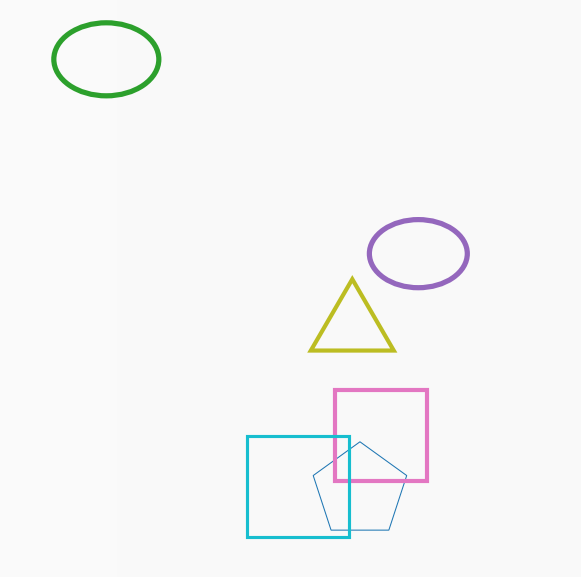[{"shape": "pentagon", "thickness": 0.5, "radius": 0.42, "center": [0.619, 0.15]}, {"shape": "oval", "thickness": 2.5, "radius": 0.45, "center": [0.183, 0.896]}, {"shape": "oval", "thickness": 2.5, "radius": 0.42, "center": [0.72, 0.56]}, {"shape": "square", "thickness": 2, "radius": 0.4, "center": [0.655, 0.245]}, {"shape": "triangle", "thickness": 2, "radius": 0.41, "center": [0.606, 0.433]}, {"shape": "square", "thickness": 1.5, "radius": 0.44, "center": [0.513, 0.157]}]